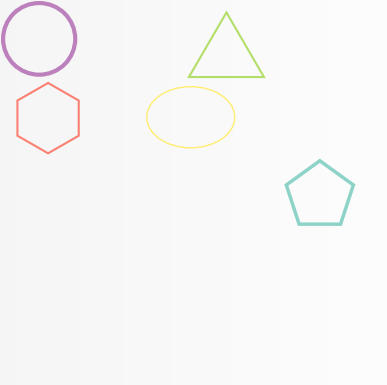[{"shape": "pentagon", "thickness": 2.5, "radius": 0.45, "center": [0.825, 0.491]}, {"shape": "hexagon", "thickness": 1.5, "radius": 0.46, "center": [0.124, 0.693]}, {"shape": "triangle", "thickness": 1.5, "radius": 0.56, "center": [0.584, 0.856]}, {"shape": "circle", "thickness": 3, "radius": 0.47, "center": [0.101, 0.899]}, {"shape": "oval", "thickness": 1, "radius": 0.57, "center": [0.492, 0.695]}]